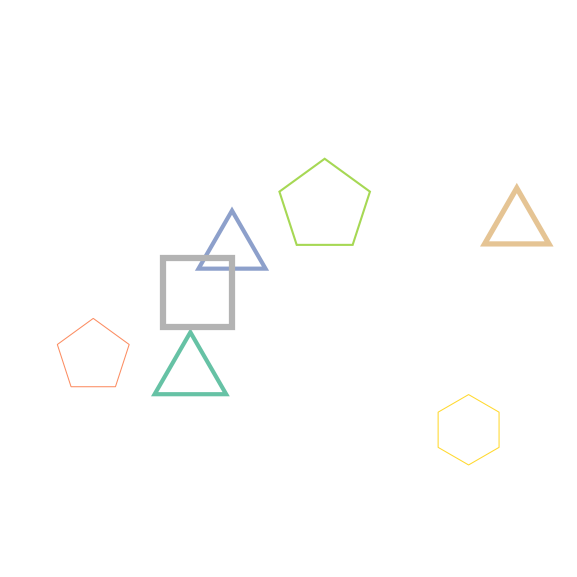[{"shape": "triangle", "thickness": 2, "radius": 0.36, "center": [0.33, 0.352]}, {"shape": "pentagon", "thickness": 0.5, "radius": 0.33, "center": [0.161, 0.382]}, {"shape": "triangle", "thickness": 2, "radius": 0.33, "center": [0.402, 0.567]}, {"shape": "pentagon", "thickness": 1, "radius": 0.41, "center": [0.562, 0.642]}, {"shape": "hexagon", "thickness": 0.5, "radius": 0.3, "center": [0.811, 0.255]}, {"shape": "triangle", "thickness": 2.5, "radius": 0.32, "center": [0.895, 0.609]}, {"shape": "square", "thickness": 3, "radius": 0.3, "center": [0.343, 0.493]}]